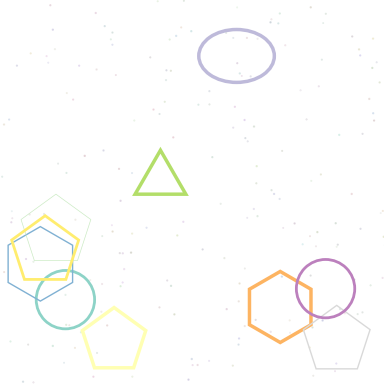[{"shape": "circle", "thickness": 2, "radius": 0.38, "center": [0.17, 0.222]}, {"shape": "pentagon", "thickness": 2.5, "radius": 0.43, "center": [0.296, 0.115]}, {"shape": "oval", "thickness": 2.5, "radius": 0.49, "center": [0.614, 0.855]}, {"shape": "hexagon", "thickness": 1, "radius": 0.48, "center": [0.105, 0.315]}, {"shape": "hexagon", "thickness": 2.5, "radius": 0.46, "center": [0.728, 0.203]}, {"shape": "triangle", "thickness": 2.5, "radius": 0.38, "center": [0.417, 0.534]}, {"shape": "pentagon", "thickness": 1, "radius": 0.46, "center": [0.875, 0.116]}, {"shape": "circle", "thickness": 2, "radius": 0.38, "center": [0.846, 0.25]}, {"shape": "pentagon", "thickness": 0.5, "radius": 0.48, "center": [0.145, 0.4]}, {"shape": "pentagon", "thickness": 2, "radius": 0.46, "center": [0.117, 0.348]}]